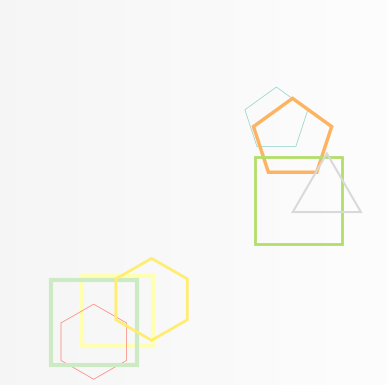[{"shape": "pentagon", "thickness": 0.5, "radius": 0.43, "center": [0.713, 0.689]}, {"shape": "square", "thickness": 3, "radius": 0.46, "center": [0.302, 0.193]}, {"shape": "hexagon", "thickness": 0.5, "radius": 0.49, "center": [0.242, 0.112]}, {"shape": "pentagon", "thickness": 2.5, "radius": 0.53, "center": [0.755, 0.638]}, {"shape": "square", "thickness": 2, "radius": 0.56, "center": [0.77, 0.479]}, {"shape": "triangle", "thickness": 1.5, "radius": 0.51, "center": [0.843, 0.5]}, {"shape": "square", "thickness": 3, "radius": 0.55, "center": [0.243, 0.162]}, {"shape": "hexagon", "thickness": 2, "radius": 0.53, "center": [0.391, 0.222]}]